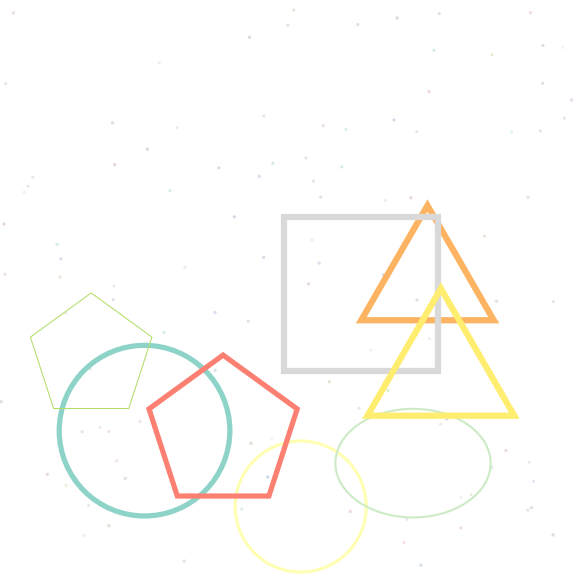[{"shape": "circle", "thickness": 2.5, "radius": 0.74, "center": [0.25, 0.253]}, {"shape": "circle", "thickness": 1.5, "radius": 0.57, "center": [0.521, 0.122]}, {"shape": "pentagon", "thickness": 2.5, "radius": 0.67, "center": [0.386, 0.249]}, {"shape": "triangle", "thickness": 3, "radius": 0.66, "center": [0.74, 0.511]}, {"shape": "pentagon", "thickness": 0.5, "radius": 0.55, "center": [0.158, 0.381]}, {"shape": "square", "thickness": 3, "radius": 0.67, "center": [0.625, 0.489]}, {"shape": "oval", "thickness": 1, "radius": 0.67, "center": [0.715, 0.197]}, {"shape": "triangle", "thickness": 3, "radius": 0.73, "center": [0.763, 0.353]}]